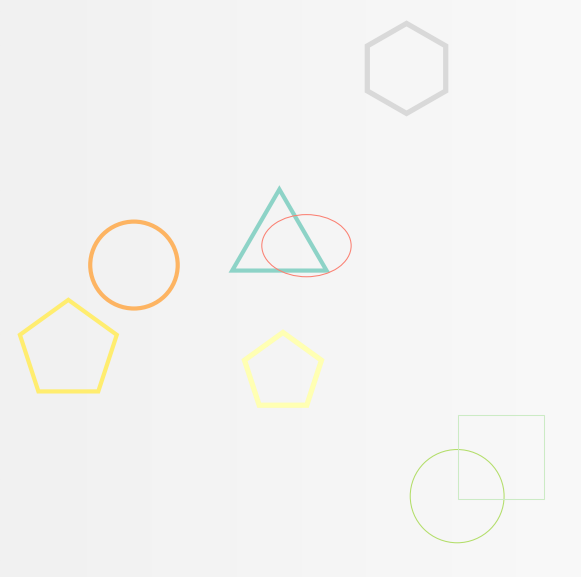[{"shape": "triangle", "thickness": 2, "radius": 0.47, "center": [0.481, 0.577]}, {"shape": "pentagon", "thickness": 2.5, "radius": 0.35, "center": [0.487, 0.354]}, {"shape": "oval", "thickness": 0.5, "radius": 0.38, "center": [0.527, 0.574]}, {"shape": "circle", "thickness": 2, "radius": 0.38, "center": [0.23, 0.54]}, {"shape": "circle", "thickness": 0.5, "radius": 0.4, "center": [0.787, 0.14]}, {"shape": "hexagon", "thickness": 2.5, "radius": 0.39, "center": [0.699, 0.881]}, {"shape": "square", "thickness": 0.5, "radius": 0.37, "center": [0.862, 0.208]}, {"shape": "pentagon", "thickness": 2, "radius": 0.44, "center": [0.118, 0.392]}]